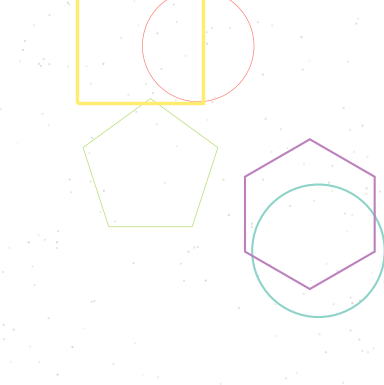[{"shape": "circle", "thickness": 1.5, "radius": 0.86, "center": [0.827, 0.349]}, {"shape": "circle", "thickness": 0.5, "radius": 0.72, "center": [0.515, 0.881]}, {"shape": "pentagon", "thickness": 0.5, "radius": 0.92, "center": [0.391, 0.56]}, {"shape": "hexagon", "thickness": 1.5, "radius": 0.97, "center": [0.805, 0.444]}, {"shape": "square", "thickness": 2.5, "radius": 0.82, "center": [0.363, 0.896]}]